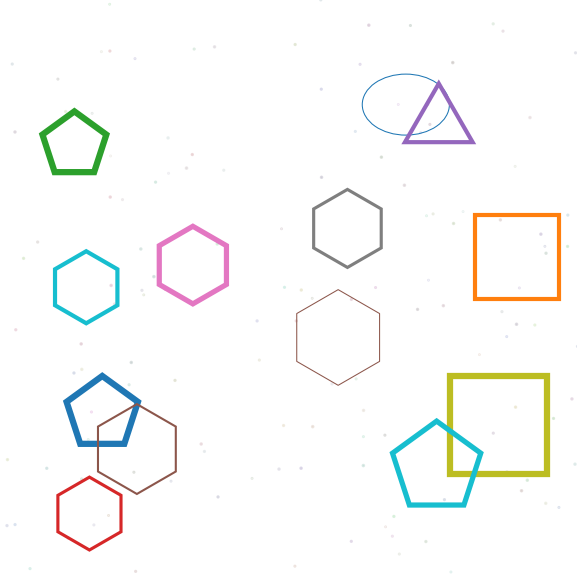[{"shape": "oval", "thickness": 0.5, "radius": 0.38, "center": [0.703, 0.818]}, {"shape": "pentagon", "thickness": 3, "radius": 0.32, "center": [0.177, 0.283]}, {"shape": "square", "thickness": 2, "radius": 0.36, "center": [0.895, 0.554]}, {"shape": "pentagon", "thickness": 3, "radius": 0.29, "center": [0.129, 0.748]}, {"shape": "hexagon", "thickness": 1.5, "radius": 0.32, "center": [0.155, 0.11]}, {"shape": "triangle", "thickness": 2, "radius": 0.34, "center": [0.76, 0.787]}, {"shape": "hexagon", "thickness": 1, "radius": 0.39, "center": [0.237, 0.222]}, {"shape": "hexagon", "thickness": 0.5, "radius": 0.41, "center": [0.586, 0.415]}, {"shape": "hexagon", "thickness": 2.5, "radius": 0.34, "center": [0.334, 0.54]}, {"shape": "hexagon", "thickness": 1.5, "radius": 0.34, "center": [0.602, 0.604]}, {"shape": "square", "thickness": 3, "radius": 0.42, "center": [0.863, 0.263]}, {"shape": "pentagon", "thickness": 2.5, "radius": 0.4, "center": [0.756, 0.19]}, {"shape": "hexagon", "thickness": 2, "radius": 0.31, "center": [0.149, 0.502]}]